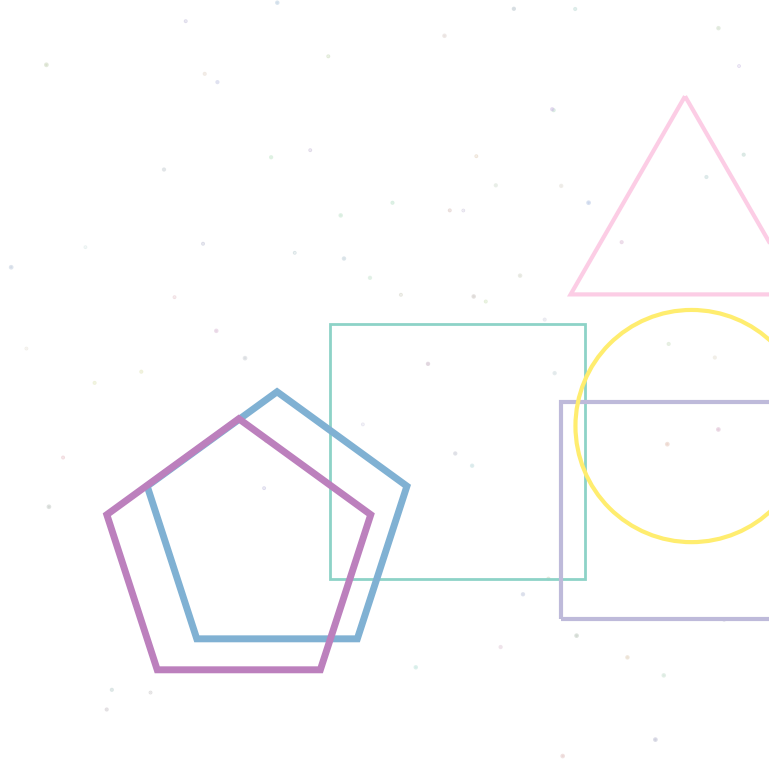[{"shape": "square", "thickness": 1, "radius": 0.83, "center": [0.595, 0.414]}, {"shape": "square", "thickness": 1.5, "radius": 0.7, "center": [0.869, 0.337]}, {"shape": "pentagon", "thickness": 2.5, "radius": 0.89, "center": [0.36, 0.314]}, {"shape": "triangle", "thickness": 1.5, "radius": 0.86, "center": [0.89, 0.703]}, {"shape": "pentagon", "thickness": 2.5, "radius": 0.9, "center": [0.31, 0.276]}, {"shape": "circle", "thickness": 1.5, "radius": 0.75, "center": [0.898, 0.447]}]